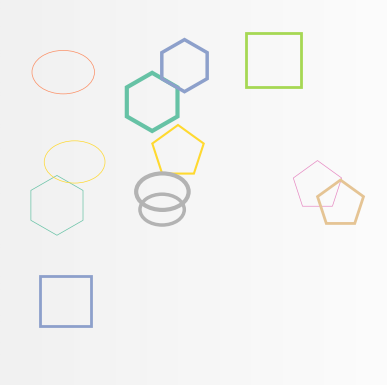[{"shape": "hexagon", "thickness": 0.5, "radius": 0.39, "center": [0.147, 0.467]}, {"shape": "hexagon", "thickness": 3, "radius": 0.38, "center": [0.393, 0.735]}, {"shape": "oval", "thickness": 0.5, "radius": 0.4, "center": [0.163, 0.813]}, {"shape": "square", "thickness": 2, "radius": 0.33, "center": [0.169, 0.219]}, {"shape": "hexagon", "thickness": 2.5, "radius": 0.34, "center": [0.476, 0.83]}, {"shape": "pentagon", "thickness": 0.5, "radius": 0.33, "center": [0.819, 0.517]}, {"shape": "square", "thickness": 2, "radius": 0.35, "center": [0.706, 0.843]}, {"shape": "oval", "thickness": 0.5, "radius": 0.39, "center": [0.193, 0.579]}, {"shape": "pentagon", "thickness": 1.5, "radius": 0.35, "center": [0.459, 0.606]}, {"shape": "pentagon", "thickness": 2, "radius": 0.31, "center": [0.879, 0.47]}, {"shape": "oval", "thickness": 2.5, "radius": 0.29, "center": [0.418, 0.456]}, {"shape": "oval", "thickness": 3, "radius": 0.34, "center": [0.419, 0.502]}]